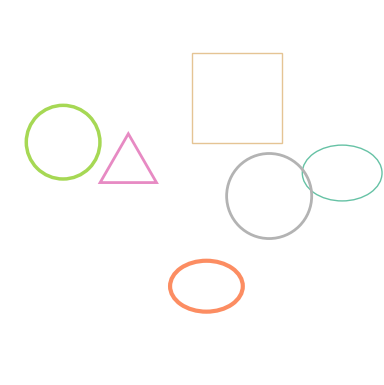[{"shape": "oval", "thickness": 1, "radius": 0.52, "center": [0.889, 0.551]}, {"shape": "oval", "thickness": 3, "radius": 0.47, "center": [0.536, 0.257]}, {"shape": "triangle", "thickness": 2, "radius": 0.42, "center": [0.333, 0.568]}, {"shape": "circle", "thickness": 2.5, "radius": 0.48, "center": [0.164, 0.631]}, {"shape": "square", "thickness": 1, "radius": 0.59, "center": [0.617, 0.746]}, {"shape": "circle", "thickness": 2, "radius": 0.55, "center": [0.699, 0.491]}]